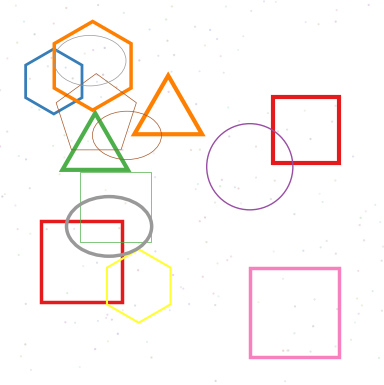[{"shape": "square", "thickness": 3, "radius": 0.43, "center": [0.794, 0.661]}, {"shape": "square", "thickness": 2.5, "radius": 0.53, "center": [0.212, 0.321]}, {"shape": "hexagon", "thickness": 2, "radius": 0.42, "center": [0.14, 0.789]}, {"shape": "square", "thickness": 0.5, "radius": 0.46, "center": [0.3, 0.463]}, {"shape": "triangle", "thickness": 3, "radius": 0.49, "center": [0.247, 0.608]}, {"shape": "circle", "thickness": 1, "radius": 0.56, "center": [0.649, 0.567]}, {"shape": "triangle", "thickness": 3, "radius": 0.51, "center": [0.437, 0.702]}, {"shape": "hexagon", "thickness": 2.5, "radius": 0.58, "center": [0.241, 0.829]}, {"shape": "hexagon", "thickness": 1.5, "radius": 0.48, "center": [0.36, 0.257]}, {"shape": "pentagon", "thickness": 0.5, "radius": 0.55, "center": [0.25, 0.699]}, {"shape": "oval", "thickness": 0.5, "radius": 0.45, "center": [0.33, 0.648]}, {"shape": "square", "thickness": 2.5, "radius": 0.58, "center": [0.765, 0.187]}, {"shape": "oval", "thickness": 0.5, "radius": 0.47, "center": [0.234, 0.843]}, {"shape": "oval", "thickness": 2.5, "radius": 0.55, "center": [0.283, 0.412]}]